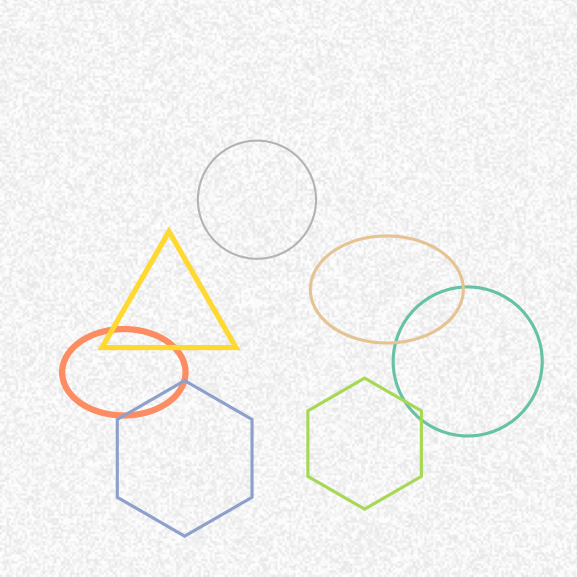[{"shape": "circle", "thickness": 1.5, "radius": 0.65, "center": [0.81, 0.373]}, {"shape": "oval", "thickness": 3, "radius": 0.53, "center": [0.214, 0.354]}, {"shape": "hexagon", "thickness": 1.5, "radius": 0.67, "center": [0.32, 0.205]}, {"shape": "hexagon", "thickness": 1.5, "radius": 0.57, "center": [0.631, 0.231]}, {"shape": "triangle", "thickness": 2.5, "radius": 0.67, "center": [0.293, 0.464]}, {"shape": "oval", "thickness": 1.5, "radius": 0.66, "center": [0.67, 0.498]}, {"shape": "circle", "thickness": 1, "radius": 0.51, "center": [0.445, 0.653]}]